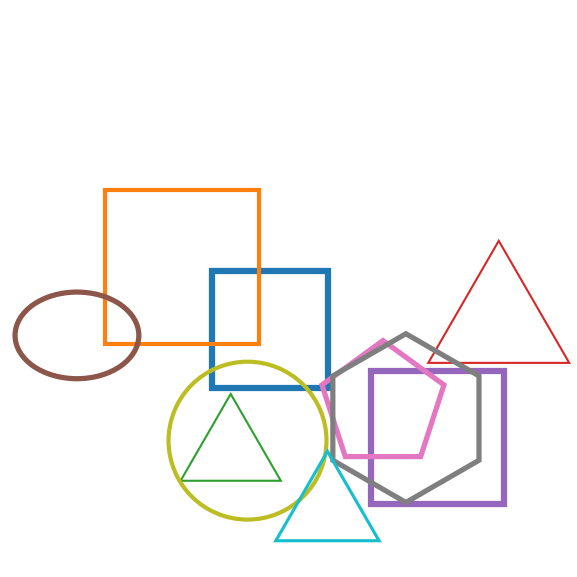[{"shape": "square", "thickness": 3, "radius": 0.5, "center": [0.467, 0.429]}, {"shape": "square", "thickness": 2, "radius": 0.67, "center": [0.315, 0.537]}, {"shape": "triangle", "thickness": 1, "radius": 0.5, "center": [0.399, 0.217]}, {"shape": "triangle", "thickness": 1, "radius": 0.7, "center": [0.864, 0.441]}, {"shape": "square", "thickness": 3, "radius": 0.58, "center": [0.757, 0.242]}, {"shape": "oval", "thickness": 2.5, "radius": 0.54, "center": [0.133, 0.418]}, {"shape": "pentagon", "thickness": 2.5, "radius": 0.56, "center": [0.663, 0.298]}, {"shape": "hexagon", "thickness": 2.5, "radius": 0.73, "center": [0.703, 0.275]}, {"shape": "circle", "thickness": 2, "radius": 0.68, "center": [0.429, 0.236]}, {"shape": "triangle", "thickness": 1.5, "radius": 0.52, "center": [0.567, 0.114]}]